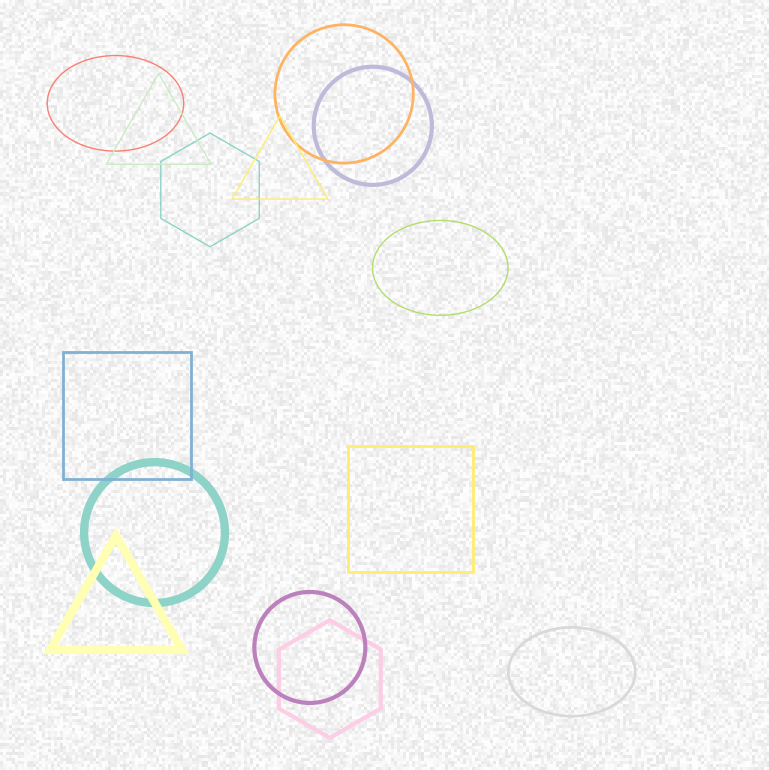[{"shape": "hexagon", "thickness": 0.5, "radius": 0.37, "center": [0.273, 0.753]}, {"shape": "circle", "thickness": 3, "radius": 0.46, "center": [0.201, 0.308]}, {"shape": "triangle", "thickness": 3, "radius": 0.49, "center": [0.151, 0.205]}, {"shape": "circle", "thickness": 1.5, "radius": 0.38, "center": [0.484, 0.837]}, {"shape": "oval", "thickness": 0.5, "radius": 0.44, "center": [0.15, 0.866]}, {"shape": "square", "thickness": 1, "radius": 0.41, "center": [0.165, 0.46]}, {"shape": "circle", "thickness": 1, "radius": 0.45, "center": [0.447, 0.878]}, {"shape": "oval", "thickness": 0.5, "radius": 0.44, "center": [0.572, 0.652]}, {"shape": "hexagon", "thickness": 1.5, "radius": 0.38, "center": [0.428, 0.118]}, {"shape": "oval", "thickness": 1, "radius": 0.41, "center": [0.743, 0.128]}, {"shape": "circle", "thickness": 1.5, "radius": 0.36, "center": [0.402, 0.159]}, {"shape": "triangle", "thickness": 0.5, "radius": 0.39, "center": [0.206, 0.826]}, {"shape": "triangle", "thickness": 0.5, "radius": 0.36, "center": [0.364, 0.777]}, {"shape": "square", "thickness": 1, "radius": 0.41, "center": [0.533, 0.339]}]